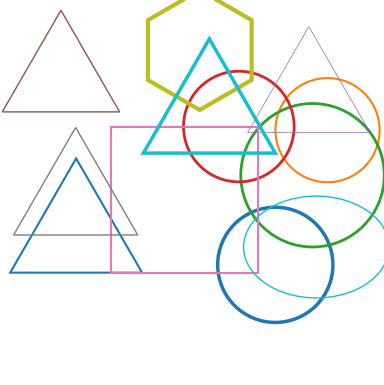[{"shape": "circle", "thickness": 2.5, "radius": 0.75, "center": [0.715, 0.312]}, {"shape": "triangle", "thickness": 1.5, "radius": 0.99, "center": [0.198, 0.391]}, {"shape": "circle", "thickness": 1.5, "radius": 0.68, "center": [0.851, 0.662]}, {"shape": "circle", "thickness": 2, "radius": 0.93, "center": [0.812, 0.545]}, {"shape": "circle", "thickness": 2, "radius": 0.72, "center": [0.62, 0.671]}, {"shape": "triangle", "thickness": 0.5, "radius": 0.92, "center": [0.802, 0.747]}, {"shape": "triangle", "thickness": 1, "radius": 0.88, "center": [0.158, 0.797]}, {"shape": "square", "thickness": 1.5, "radius": 0.95, "center": [0.48, 0.48]}, {"shape": "triangle", "thickness": 1, "radius": 0.93, "center": [0.197, 0.483]}, {"shape": "hexagon", "thickness": 3, "radius": 0.78, "center": [0.519, 0.87]}, {"shape": "triangle", "thickness": 2.5, "radius": 0.99, "center": [0.544, 0.701]}, {"shape": "oval", "thickness": 1, "radius": 0.94, "center": [0.821, 0.358]}]